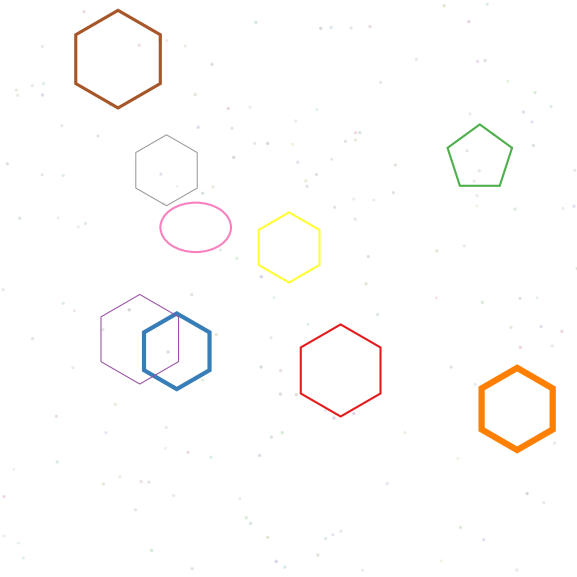[{"shape": "hexagon", "thickness": 1, "radius": 0.4, "center": [0.59, 0.358]}, {"shape": "hexagon", "thickness": 2, "radius": 0.33, "center": [0.306, 0.391]}, {"shape": "pentagon", "thickness": 1, "radius": 0.29, "center": [0.831, 0.725]}, {"shape": "hexagon", "thickness": 0.5, "radius": 0.39, "center": [0.242, 0.412]}, {"shape": "hexagon", "thickness": 3, "radius": 0.36, "center": [0.895, 0.291]}, {"shape": "hexagon", "thickness": 1, "radius": 0.3, "center": [0.501, 0.571]}, {"shape": "hexagon", "thickness": 1.5, "radius": 0.42, "center": [0.204, 0.897]}, {"shape": "oval", "thickness": 1, "radius": 0.31, "center": [0.339, 0.605]}, {"shape": "hexagon", "thickness": 0.5, "radius": 0.31, "center": [0.288, 0.704]}]